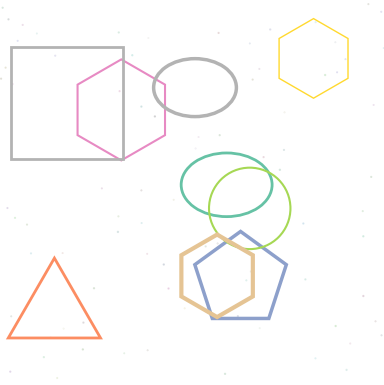[{"shape": "oval", "thickness": 2, "radius": 0.59, "center": [0.589, 0.52]}, {"shape": "triangle", "thickness": 2, "radius": 0.69, "center": [0.141, 0.191]}, {"shape": "pentagon", "thickness": 2.5, "radius": 0.62, "center": [0.625, 0.274]}, {"shape": "hexagon", "thickness": 1.5, "radius": 0.66, "center": [0.315, 0.715]}, {"shape": "circle", "thickness": 1.5, "radius": 0.53, "center": [0.649, 0.459]}, {"shape": "hexagon", "thickness": 1, "radius": 0.52, "center": [0.814, 0.848]}, {"shape": "hexagon", "thickness": 3, "radius": 0.54, "center": [0.564, 0.284]}, {"shape": "square", "thickness": 2, "radius": 0.72, "center": [0.174, 0.733]}, {"shape": "oval", "thickness": 2.5, "radius": 0.54, "center": [0.507, 0.772]}]